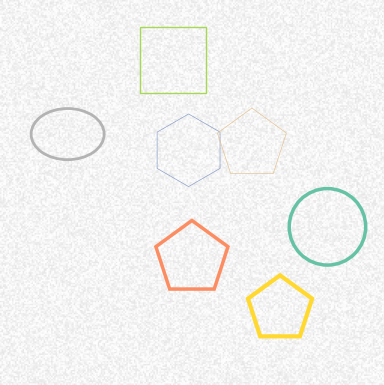[{"shape": "circle", "thickness": 2.5, "radius": 0.5, "center": [0.851, 0.411]}, {"shape": "pentagon", "thickness": 2.5, "radius": 0.49, "center": [0.499, 0.329]}, {"shape": "hexagon", "thickness": 0.5, "radius": 0.47, "center": [0.49, 0.61]}, {"shape": "square", "thickness": 1, "radius": 0.43, "center": [0.45, 0.844]}, {"shape": "pentagon", "thickness": 3, "radius": 0.44, "center": [0.727, 0.197]}, {"shape": "pentagon", "thickness": 0.5, "radius": 0.47, "center": [0.654, 0.625]}, {"shape": "oval", "thickness": 2, "radius": 0.47, "center": [0.176, 0.652]}]